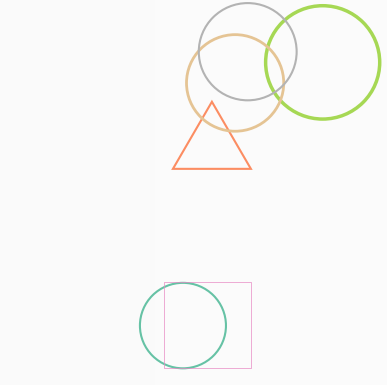[{"shape": "circle", "thickness": 1.5, "radius": 0.56, "center": [0.472, 0.154]}, {"shape": "triangle", "thickness": 1.5, "radius": 0.58, "center": [0.547, 0.619]}, {"shape": "square", "thickness": 0.5, "radius": 0.56, "center": [0.536, 0.156]}, {"shape": "circle", "thickness": 2.5, "radius": 0.74, "center": [0.833, 0.838]}, {"shape": "circle", "thickness": 2, "radius": 0.63, "center": [0.607, 0.785]}, {"shape": "circle", "thickness": 1.5, "radius": 0.63, "center": [0.639, 0.866]}]